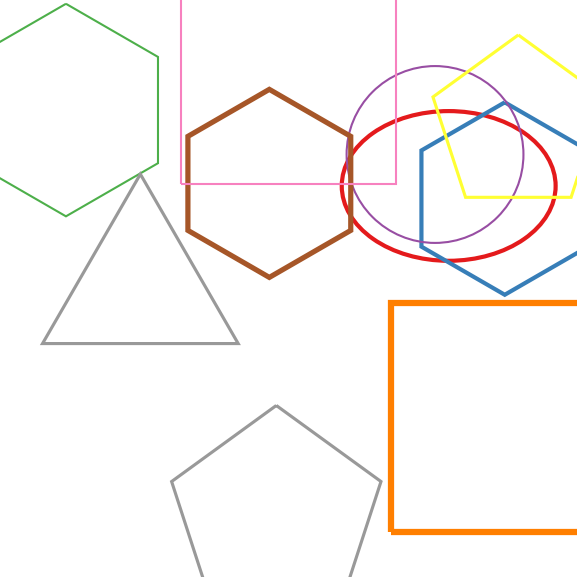[{"shape": "oval", "thickness": 2, "radius": 0.93, "center": [0.777, 0.677]}, {"shape": "hexagon", "thickness": 2, "radius": 0.83, "center": [0.874, 0.655]}, {"shape": "hexagon", "thickness": 1, "radius": 0.92, "center": [0.114, 0.809]}, {"shape": "circle", "thickness": 1, "radius": 0.77, "center": [0.753, 0.732]}, {"shape": "square", "thickness": 3, "radius": 0.99, "center": [0.876, 0.276]}, {"shape": "pentagon", "thickness": 1.5, "radius": 0.78, "center": [0.898, 0.783]}, {"shape": "hexagon", "thickness": 2.5, "radius": 0.81, "center": [0.466, 0.682]}, {"shape": "square", "thickness": 1, "radius": 0.93, "center": [0.5, 0.866]}, {"shape": "pentagon", "thickness": 1.5, "radius": 0.95, "center": [0.478, 0.106]}, {"shape": "triangle", "thickness": 1.5, "radius": 0.98, "center": [0.243, 0.502]}]